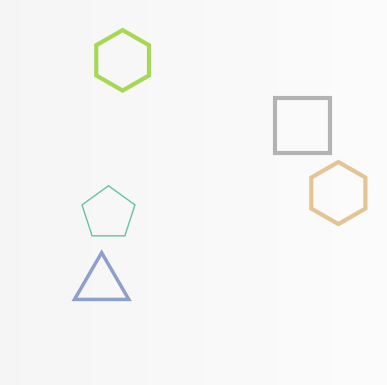[{"shape": "pentagon", "thickness": 1, "radius": 0.36, "center": [0.28, 0.446]}, {"shape": "triangle", "thickness": 2.5, "radius": 0.4, "center": [0.262, 0.263]}, {"shape": "hexagon", "thickness": 3, "radius": 0.39, "center": [0.316, 0.843]}, {"shape": "hexagon", "thickness": 3, "radius": 0.4, "center": [0.873, 0.499]}, {"shape": "square", "thickness": 3, "radius": 0.36, "center": [0.781, 0.675]}]